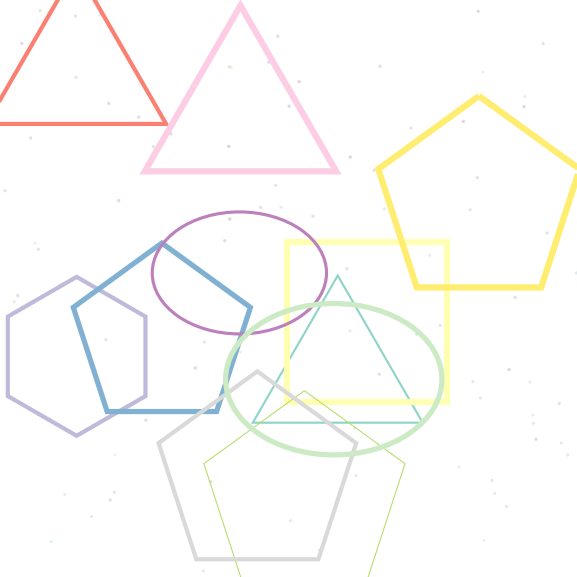[{"shape": "triangle", "thickness": 1, "radius": 0.85, "center": [0.585, 0.352]}, {"shape": "square", "thickness": 3, "radius": 0.69, "center": [0.636, 0.441]}, {"shape": "hexagon", "thickness": 2, "radius": 0.69, "center": [0.133, 0.382]}, {"shape": "triangle", "thickness": 2, "radius": 0.9, "center": [0.132, 0.874]}, {"shape": "pentagon", "thickness": 2.5, "radius": 0.81, "center": [0.28, 0.417]}, {"shape": "pentagon", "thickness": 0.5, "radius": 0.92, "center": [0.527, 0.14]}, {"shape": "triangle", "thickness": 3, "radius": 0.96, "center": [0.416, 0.798]}, {"shape": "pentagon", "thickness": 2, "radius": 0.9, "center": [0.446, 0.176]}, {"shape": "oval", "thickness": 1.5, "radius": 0.75, "center": [0.415, 0.527]}, {"shape": "oval", "thickness": 2.5, "radius": 0.94, "center": [0.578, 0.342]}, {"shape": "pentagon", "thickness": 3, "radius": 0.92, "center": [0.829, 0.65]}]